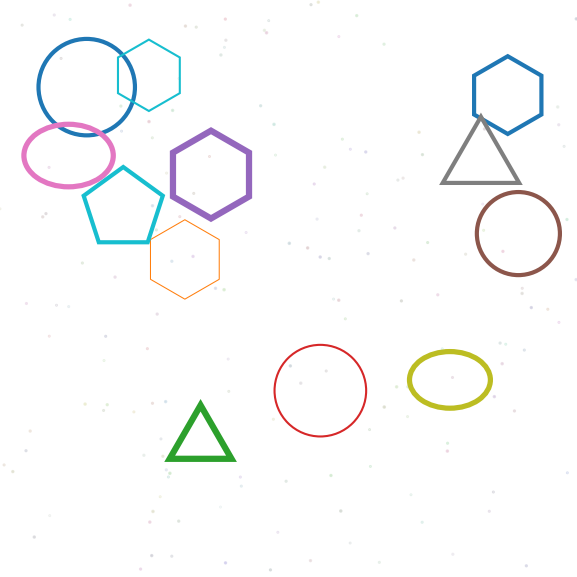[{"shape": "hexagon", "thickness": 2, "radius": 0.34, "center": [0.879, 0.834]}, {"shape": "circle", "thickness": 2, "radius": 0.42, "center": [0.15, 0.848]}, {"shape": "hexagon", "thickness": 0.5, "radius": 0.34, "center": [0.32, 0.55]}, {"shape": "triangle", "thickness": 3, "radius": 0.31, "center": [0.347, 0.236]}, {"shape": "circle", "thickness": 1, "radius": 0.4, "center": [0.555, 0.323]}, {"shape": "hexagon", "thickness": 3, "radius": 0.38, "center": [0.365, 0.697]}, {"shape": "circle", "thickness": 2, "radius": 0.36, "center": [0.898, 0.595]}, {"shape": "oval", "thickness": 2.5, "radius": 0.39, "center": [0.119, 0.73]}, {"shape": "triangle", "thickness": 2, "radius": 0.38, "center": [0.833, 0.721]}, {"shape": "oval", "thickness": 2.5, "radius": 0.35, "center": [0.779, 0.341]}, {"shape": "hexagon", "thickness": 1, "radius": 0.31, "center": [0.258, 0.869]}, {"shape": "pentagon", "thickness": 2, "radius": 0.36, "center": [0.213, 0.638]}]